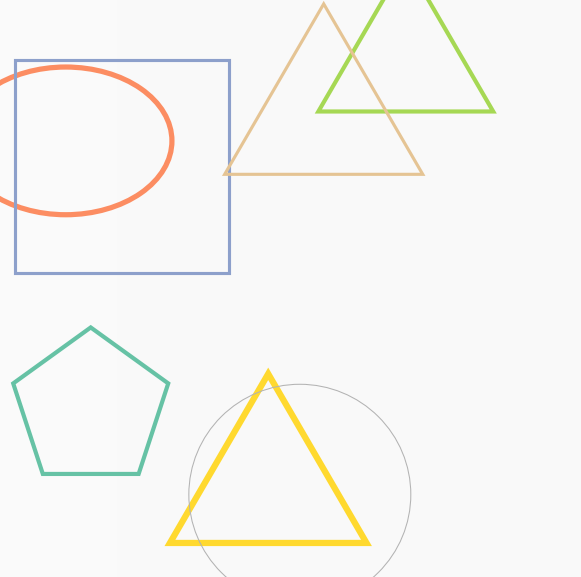[{"shape": "pentagon", "thickness": 2, "radius": 0.7, "center": [0.156, 0.292]}, {"shape": "oval", "thickness": 2.5, "radius": 0.91, "center": [0.113, 0.755]}, {"shape": "square", "thickness": 1.5, "radius": 0.92, "center": [0.21, 0.711]}, {"shape": "triangle", "thickness": 2, "radius": 0.87, "center": [0.698, 0.893]}, {"shape": "triangle", "thickness": 3, "radius": 0.98, "center": [0.461, 0.157]}, {"shape": "triangle", "thickness": 1.5, "radius": 0.98, "center": [0.557, 0.796]}, {"shape": "circle", "thickness": 0.5, "radius": 0.95, "center": [0.516, 0.143]}]